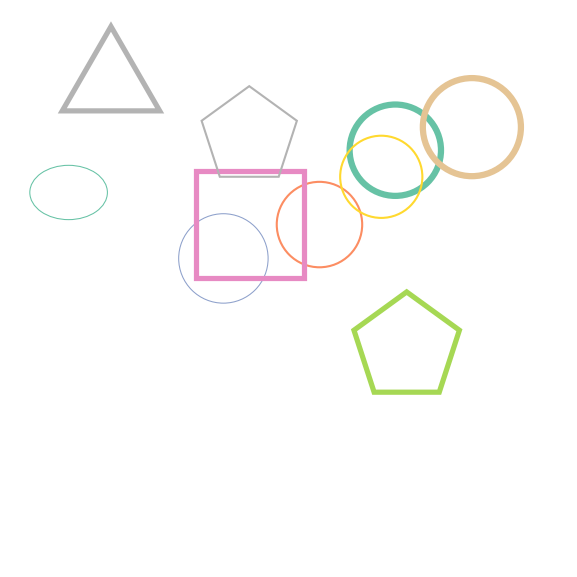[{"shape": "circle", "thickness": 3, "radius": 0.4, "center": [0.685, 0.739]}, {"shape": "oval", "thickness": 0.5, "radius": 0.34, "center": [0.119, 0.666]}, {"shape": "circle", "thickness": 1, "radius": 0.37, "center": [0.553, 0.61]}, {"shape": "circle", "thickness": 0.5, "radius": 0.39, "center": [0.387, 0.552]}, {"shape": "square", "thickness": 2.5, "radius": 0.46, "center": [0.433, 0.61]}, {"shape": "pentagon", "thickness": 2.5, "radius": 0.48, "center": [0.704, 0.398]}, {"shape": "circle", "thickness": 1, "radius": 0.36, "center": [0.66, 0.693]}, {"shape": "circle", "thickness": 3, "radius": 0.42, "center": [0.817, 0.779]}, {"shape": "pentagon", "thickness": 1, "radius": 0.43, "center": [0.432, 0.763]}, {"shape": "triangle", "thickness": 2.5, "radius": 0.49, "center": [0.192, 0.856]}]